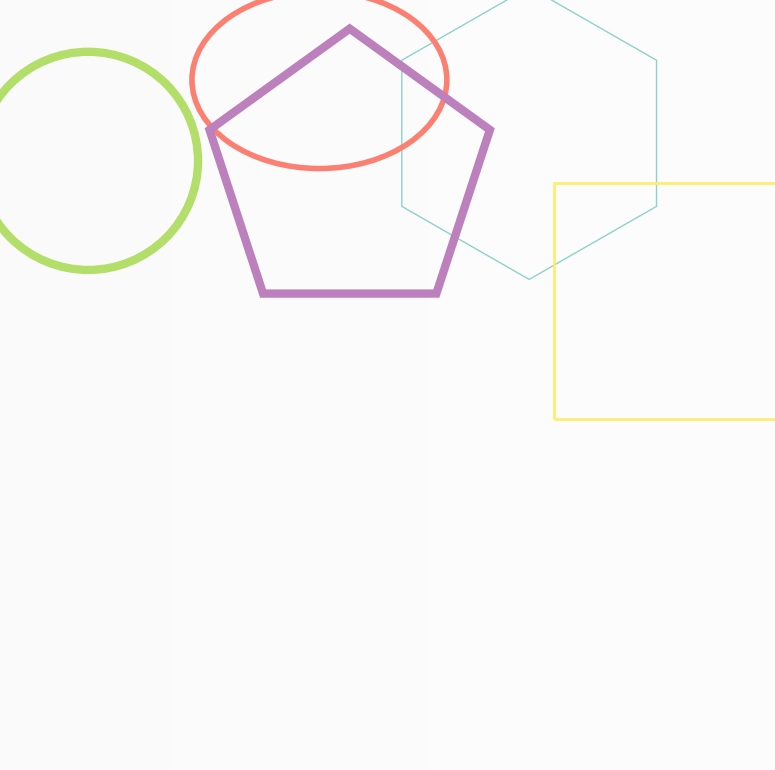[{"shape": "hexagon", "thickness": 0.5, "radius": 0.95, "center": [0.683, 0.827]}, {"shape": "oval", "thickness": 2, "radius": 0.82, "center": [0.412, 0.896]}, {"shape": "circle", "thickness": 3, "radius": 0.71, "center": [0.114, 0.791]}, {"shape": "pentagon", "thickness": 3, "radius": 0.95, "center": [0.451, 0.773]}, {"shape": "square", "thickness": 1, "radius": 0.77, "center": [0.868, 0.609]}]